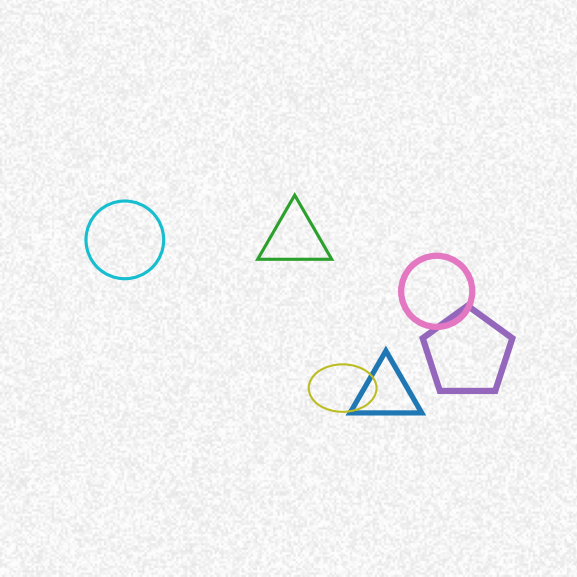[{"shape": "triangle", "thickness": 2.5, "radius": 0.36, "center": [0.668, 0.32]}, {"shape": "triangle", "thickness": 1.5, "radius": 0.37, "center": [0.51, 0.587]}, {"shape": "pentagon", "thickness": 3, "radius": 0.41, "center": [0.81, 0.388]}, {"shape": "circle", "thickness": 3, "radius": 0.31, "center": [0.756, 0.495]}, {"shape": "oval", "thickness": 1, "radius": 0.29, "center": [0.593, 0.327]}, {"shape": "circle", "thickness": 1.5, "radius": 0.34, "center": [0.216, 0.584]}]